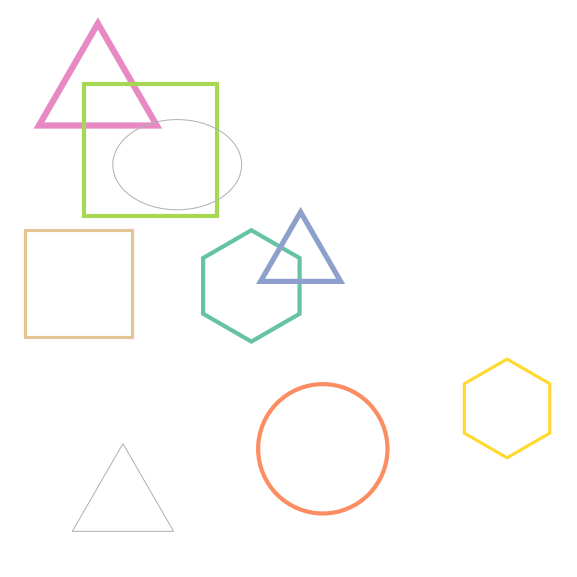[{"shape": "hexagon", "thickness": 2, "radius": 0.48, "center": [0.435, 0.504]}, {"shape": "circle", "thickness": 2, "radius": 0.56, "center": [0.559, 0.222]}, {"shape": "triangle", "thickness": 2.5, "radius": 0.4, "center": [0.521, 0.552]}, {"shape": "triangle", "thickness": 3, "radius": 0.59, "center": [0.169, 0.841]}, {"shape": "square", "thickness": 2, "radius": 0.57, "center": [0.26, 0.74]}, {"shape": "hexagon", "thickness": 1.5, "radius": 0.43, "center": [0.878, 0.292]}, {"shape": "square", "thickness": 1.5, "radius": 0.46, "center": [0.136, 0.508]}, {"shape": "oval", "thickness": 0.5, "radius": 0.56, "center": [0.307, 0.714]}, {"shape": "triangle", "thickness": 0.5, "radius": 0.51, "center": [0.213, 0.13]}]